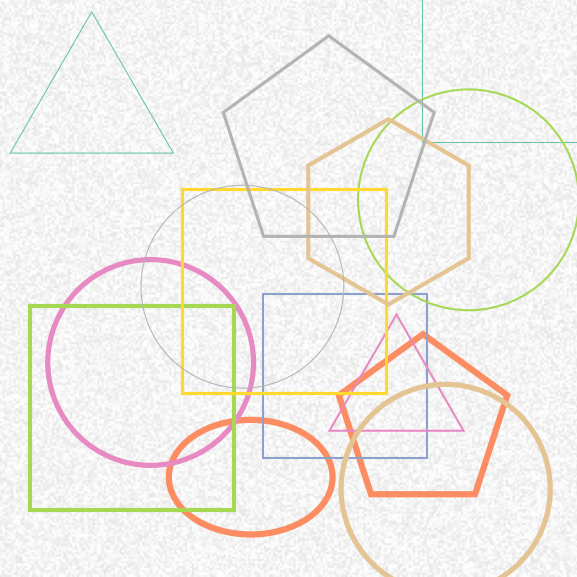[{"shape": "square", "thickness": 0.5, "radius": 0.68, "center": [0.866, 0.888]}, {"shape": "triangle", "thickness": 0.5, "radius": 0.82, "center": [0.159, 0.816]}, {"shape": "oval", "thickness": 3, "radius": 0.71, "center": [0.434, 0.173]}, {"shape": "pentagon", "thickness": 3, "radius": 0.77, "center": [0.733, 0.267]}, {"shape": "square", "thickness": 1, "radius": 0.71, "center": [0.598, 0.348]}, {"shape": "circle", "thickness": 2.5, "radius": 0.89, "center": [0.261, 0.371]}, {"shape": "triangle", "thickness": 1, "radius": 0.67, "center": [0.687, 0.32]}, {"shape": "circle", "thickness": 1, "radius": 0.96, "center": [0.811, 0.653]}, {"shape": "square", "thickness": 2, "radius": 0.88, "center": [0.229, 0.293]}, {"shape": "square", "thickness": 1.5, "radius": 0.88, "center": [0.492, 0.495]}, {"shape": "hexagon", "thickness": 2, "radius": 0.8, "center": [0.673, 0.632]}, {"shape": "circle", "thickness": 2.5, "radius": 0.91, "center": [0.772, 0.153]}, {"shape": "circle", "thickness": 0.5, "radius": 0.88, "center": [0.42, 0.503]}, {"shape": "pentagon", "thickness": 1.5, "radius": 0.96, "center": [0.569, 0.745]}]